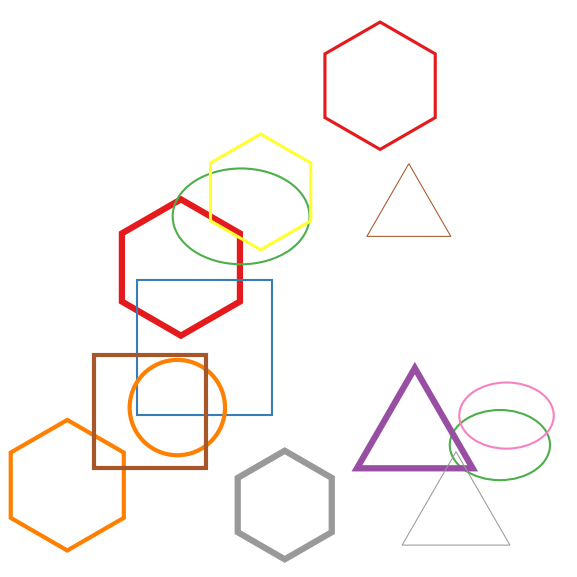[{"shape": "hexagon", "thickness": 1.5, "radius": 0.55, "center": [0.658, 0.851]}, {"shape": "hexagon", "thickness": 3, "radius": 0.59, "center": [0.313, 0.536]}, {"shape": "square", "thickness": 1, "radius": 0.58, "center": [0.355, 0.398]}, {"shape": "oval", "thickness": 1, "radius": 0.59, "center": [0.417, 0.624]}, {"shape": "oval", "thickness": 1, "radius": 0.43, "center": [0.866, 0.228]}, {"shape": "triangle", "thickness": 3, "radius": 0.58, "center": [0.718, 0.246]}, {"shape": "circle", "thickness": 2, "radius": 0.41, "center": [0.307, 0.293]}, {"shape": "hexagon", "thickness": 2, "radius": 0.57, "center": [0.116, 0.159]}, {"shape": "hexagon", "thickness": 1.5, "radius": 0.5, "center": [0.451, 0.667]}, {"shape": "triangle", "thickness": 0.5, "radius": 0.42, "center": [0.708, 0.632]}, {"shape": "square", "thickness": 2, "radius": 0.49, "center": [0.26, 0.287]}, {"shape": "oval", "thickness": 1, "radius": 0.41, "center": [0.877, 0.28]}, {"shape": "triangle", "thickness": 0.5, "radius": 0.54, "center": [0.79, 0.109]}, {"shape": "hexagon", "thickness": 3, "radius": 0.47, "center": [0.493, 0.125]}]